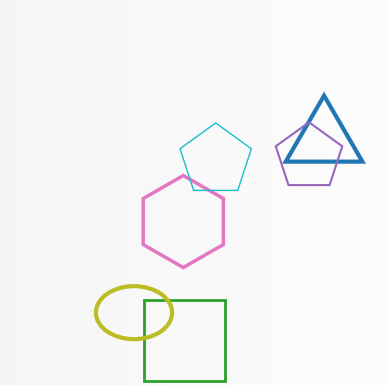[{"shape": "triangle", "thickness": 3, "radius": 0.57, "center": [0.836, 0.637]}, {"shape": "square", "thickness": 2, "radius": 0.52, "center": [0.476, 0.115]}, {"shape": "pentagon", "thickness": 1.5, "radius": 0.45, "center": [0.797, 0.592]}, {"shape": "hexagon", "thickness": 2.5, "radius": 0.6, "center": [0.473, 0.425]}, {"shape": "oval", "thickness": 3, "radius": 0.49, "center": [0.346, 0.188]}, {"shape": "pentagon", "thickness": 1, "radius": 0.48, "center": [0.557, 0.584]}]